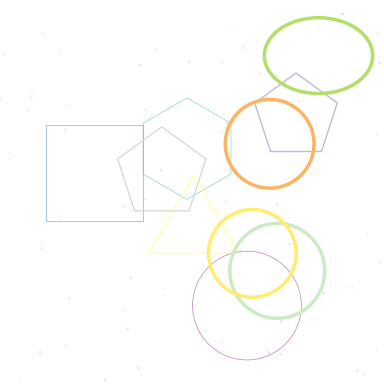[{"shape": "hexagon", "thickness": 0.5, "radius": 0.66, "center": [0.486, 0.614]}, {"shape": "triangle", "thickness": 1, "radius": 0.67, "center": [0.503, 0.409]}, {"shape": "pentagon", "thickness": 1, "radius": 0.56, "center": [0.769, 0.698]}, {"shape": "square", "thickness": 0.5, "radius": 0.63, "center": [0.246, 0.551]}, {"shape": "circle", "thickness": 2.5, "radius": 0.58, "center": [0.7, 0.627]}, {"shape": "oval", "thickness": 2.5, "radius": 0.7, "center": [0.827, 0.855]}, {"shape": "pentagon", "thickness": 1, "radius": 0.6, "center": [0.42, 0.55]}, {"shape": "circle", "thickness": 0.5, "radius": 0.71, "center": [0.641, 0.206]}, {"shape": "circle", "thickness": 2.5, "radius": 0.62, "center": [0.72, 0.296]}, {"shape": "circle", "thickness": 2.5, "radius": 0.57, "center": [0.655, 0.342]}]